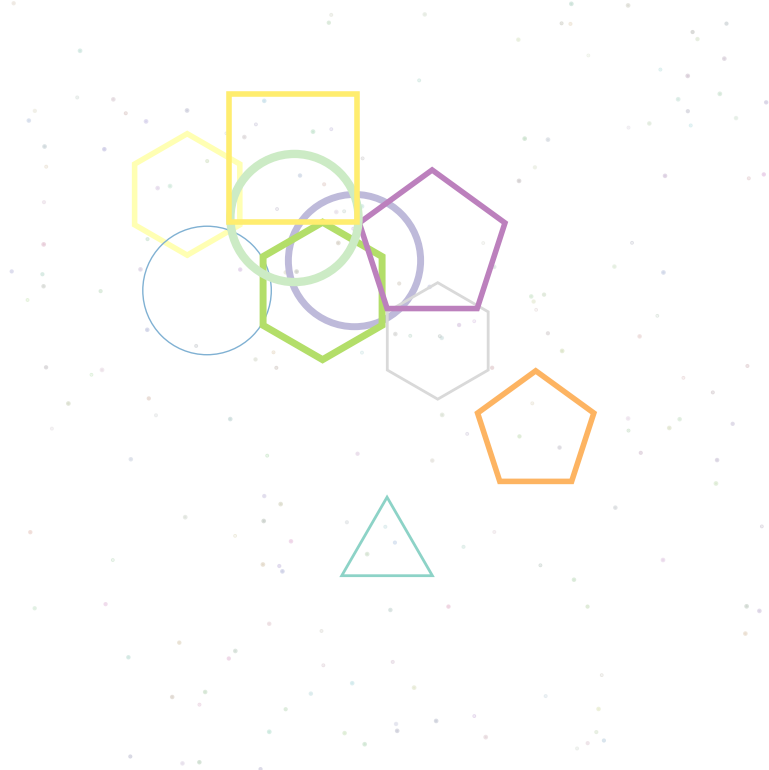[{"shape": "triangle", "thickness": 1, "radius": 0.34, "center": [0.503, 0.286]}, {"shape": "hexagon", "thickness": 2, "radius": 0.39, "center": [0.243, 0.747]}, {"shape": "circle", "thickness": 2.5, "radius": 0.43, "center": [0.46, 0.662]}, {"shape": "circle", "thickness": 0.5, "radius": 0.42, "center": [0.269, 0.623]}, {"shape": "pentagon", "thickness": 2, "radius": 0.4, "center": [0.696, 0.439]}, {"shape": "hexagon", "thickness": 2.5, "radius": 0.45, "center": [0.419, 0.622]}, {"shape": "hexagon", "thickness": 1, "radius": 0.38, "center": [0.568, 0.557]}, {"shape": "pentagon", "thickness": 2, "radius": 0.5, "center": [0.561, 0.68]}, {"shape": "circle", "thickness": 3, "radius": 0.42, "center": [0.382, 0.717]}, {"shape": "square", "thickness": 2, "radius": 0.42, "center": [0.381, 0.795]}]